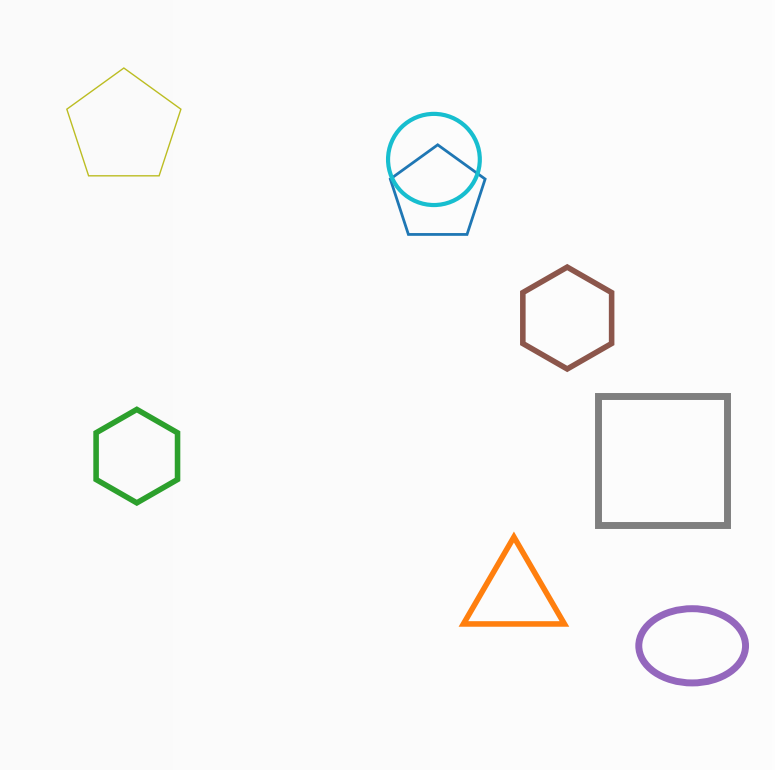[{"shape": "pentagon", "thickness": 1, "radius": 0.32, "center": [0.565, 0.748]}, {"shape": "triangle", "thickness": 2, "radius": 0.38, "center": [0.663, 0.227]}, {"shape": "hexagon", "thickness": 2, "radius": 0.3, "center": [0.177, 0.408]}, {"shape": "oval", "thickness": 2.5, "radius": 0.34, "center": [0.893, 0.161]}, {"shape": "hexagon", "thickness": 2, "radius": 0.33, "center": [0.732, 0.587]}, {"shape": "square", "thickness": 2.5, "radius": 0.42, "center": [0.855, 0.402]}, {"shape": "pentagon", "thickness": 0.5, "radius": 0.39, "center": [0.16, 0.834]}, {"shape": "circle", "thickness": 1.5, "radius": 0.3, "center": [0.56, 0.793]}]